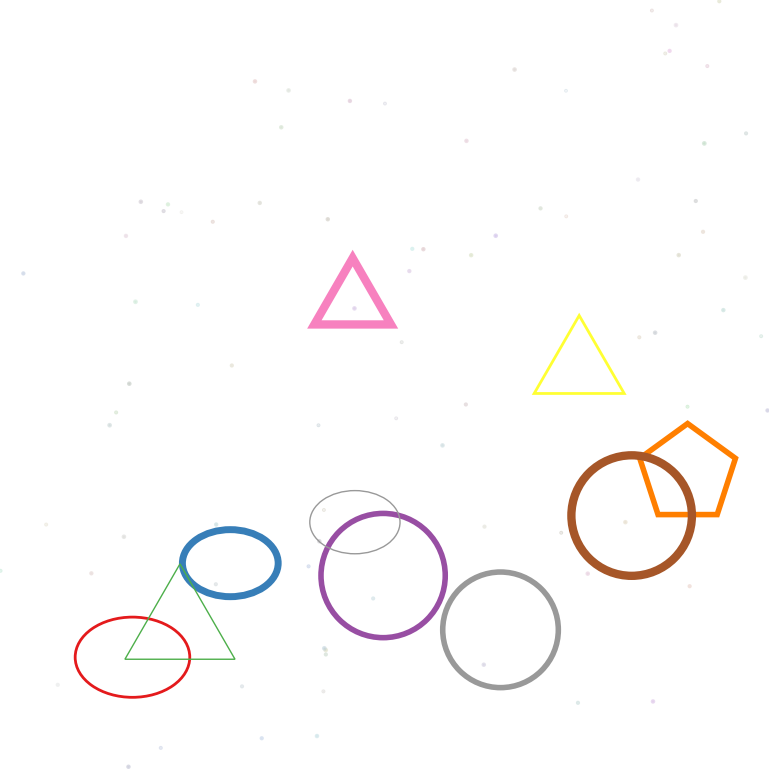[{"shape": "oval", "thickness": 1, "radius": 0.37, "center": [0.172, 0.146]}, {"shape": "oval", "thickness": 2.5, "radius": 0.31, "center": [0.299, 0.269]}, {"shape": "triangle", "thickness": 0.5, "radius": 0.41, "center": [0.234, 0.185]}, {"shape": "circle", "thickness": 2, "radius": 0.4, "center": [0.498, 0.253]}, {"shape": "pentagon", "thickness": 2, "radius": 0.33, "center": [0.893, 0.385]}, {"shape": "triangle", "thickness": 1, "radius": 0.34, "center": [0.752, 0.523]}, {"shape": "circle", "thickness": 3, "radius": 0.39, "center": [0.82, 0.33]}, {"shape": "triangle", "thickness": 3, "radius": 0.29, "center": [0.458, 0.607]}, {"shape": "oval", "thickness": 0.5, "radius": 0.29, "center": [0.461, 0.322]}, {"shape": "circle", "thickness": 2, "radius": 0.38, "center": [0.65, 0.182]}]